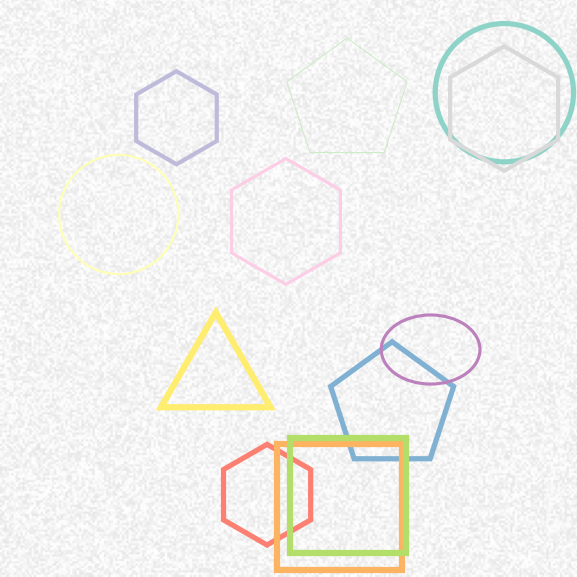[{"shape": "circle", "thickness": 2.5, "radius": 0.6, "center": [0.873, 0.839]}, {"shape": "circle", "thickness": 1, "radius": 0.52, "center": [0.206, 0.628]}, {"shape": "hexagon", "thickness": 2, "radius": 0.4, "center": [0.306, 0.795]}, {"shape": "hexagon", "thickness": 2.5, "radius": 0.44, "center": [0.462, 0.143]}, {"shape": "pentagon", "thickness": 2.5, "radius": 0.56, "center": [0.679, 0.295]}, {"shape": "square", "thickness": 3, "radius": 0.54, "center": [0.588, 0.121]}, {"shape": "square", "thickness": 3, "radius": 0.5, "center": [0.603, 0.141]}, {"shape": "hexagon", "thickness": 1.5, "radius": 0.54, "center": [0.495, 0.616]}, {"shape": "hexagon", "thickness": 2, "radius": 0.54, "center": [0.873, 0.811]}, {"shape": "oval", "thickness": 1.5, "radius": 0.43, "center": [0.746, 0.394]}, {"shape": "pentagon", "thickness": 0.5, "radius": 0.55, "center": [0.601, 0.824]}, {"shape": "triangle", "thickness": 3, "radius": 0.55, "center": [0.374, 0.349]}]